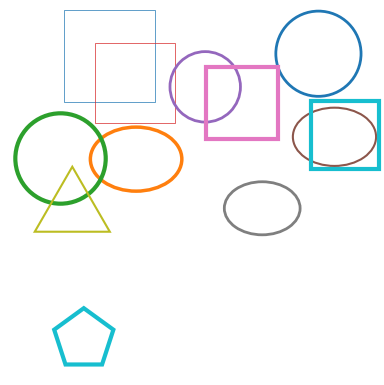[{"shape": "circle", "thickness": 2, "radius": 0.55, "center": [0.827, 0.86]}, {"shape": "square", "thickness": 0.5, "radius": 0.6, "center": [0.284, 0.855]}, {"shape": "oval", "thickness": 2.5, "radius": 0.59, "center": [0.354, 0.587]}, {"shape": "circle", "thickness": 3, "radius": 0.59, "center": [0.157, 0.588]}, {"shape": "square", "thickness": 0.5, "radius": 0.52, "center": [0.35, 0.784]}, {"shape": "circle", "thickness": 2, "radius": 0.46, "center": [0.533, 0.774]}, {"shape": "oval", "thickness": 1.5, "radius": 0.54, "center": [0.869, 0.645]}, {"shape": "square", "thickness": 3, "radius": 0.47, "center": [0.629, 0.734]}, {"shape": "oval", "thickness": 2, "radius": 0.49, "center": [0.681, 0.459]}, {"shape": "triangle", "thickness": 1.5, "radius": 0.56, "center": [0.188, 0.454]}, {"shape": "pentagon", "thickness": 3, "radius": 0.4, "center": [0.218, 0.119]}, {"shape": "square", "thickness": 3, "radius": 0.44, "center": [0.896, 0.649]}]